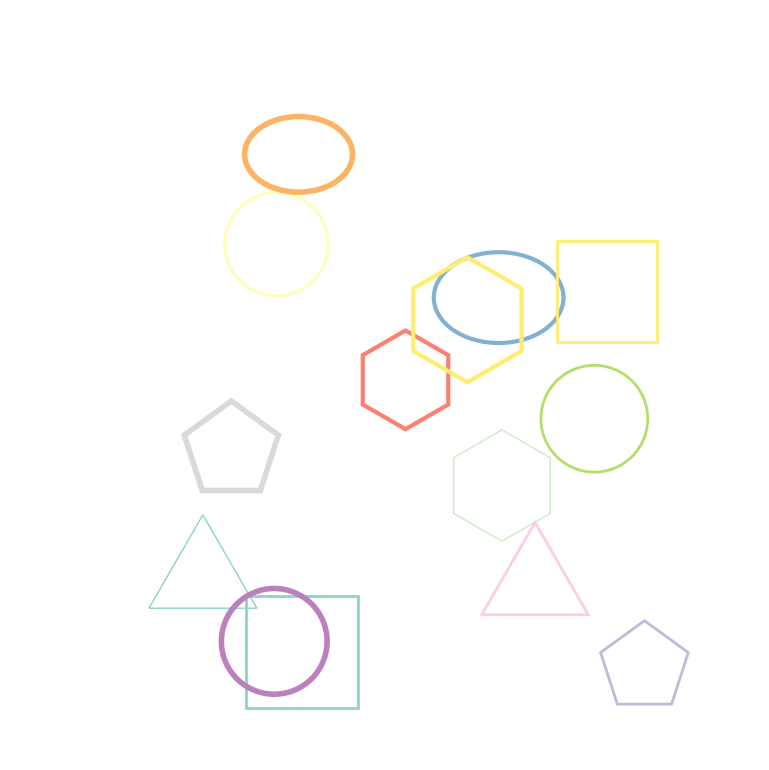[{"shape": "square", "thickness": 1, "radius": 0.36, "center": [0.392, 0.153]}, {"shape": "triangle", "thickness": 0.5, "radius": 0.4, "center": [0.263, 0.251]}, {"shape": "circle", "thickness": 1, "radius": 0.34, "center": [0.359, 0.683]}, {"shape": "pentagon", "thickness": 1, "radius": 0.3, "center": [0.837, 0.134]}, {"shape": "hexagon", "thickness": 1.5, "radius": 0.32, "center": [0.527, 0.507]}, {"shape": "oval", "thickness": 1.5, "radius": 0.42, "center": [0.648, 0.614]}, {"shape": "oval", "thickness": 2, "radius": 0.35, "center": [0.388, 0.8]}, {"shape": "circle", "thickness": 1, "radius": 0.35, "center": [0.772, 0.456]}, {"shape": "triangle", "thickness": 1, "radius": 0.4, "center": [0.695, 0.242]}, {"shape": "pentagon", "thickness": 2, "radius": 0.32, "center": [0.3, 0.415]}, {"shape": "circle", "thickness": 2, "radius": 0.34, "center": [0.356, 0.167]}, {"shape": "hexagon", "thickness": 0.5, "radius": 0.36, "center": [0.652, 0.369]}, {"shape": "square", "thickness": 1, "radius": 0.33, "center": [0.788, 0.621]}, {"shape": "hexagon", "thickness": 1.5, "radius": 0.41, "center": [0.607, 0.585]}]